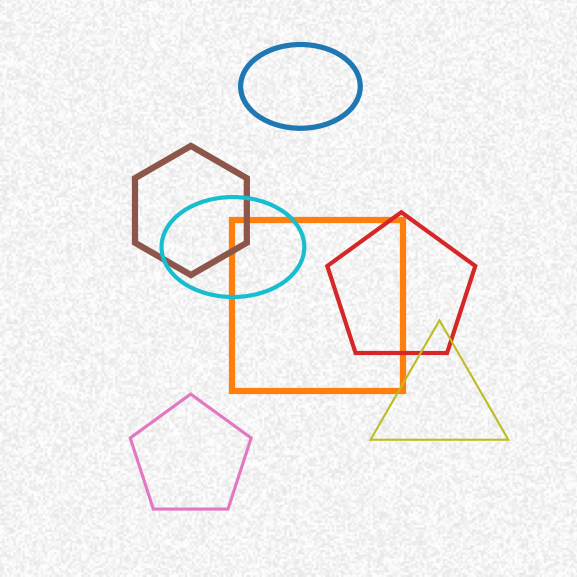[{"shape": "oval", "thickness": 2.5, "radius": 0.52, "center": [0.52, 0.85]}, {"shape": "square", "thickness": 3, "radius": 0.74, "center": [0.55, 0.47]}, {"shape": "pentagon", "thickness": 2, "radius": 0.67, "center": [0.695, 0.497]}, {"shape": "hexagon", "thickness": 3, "radius": 0.56, "center": [0.331, 0.635]}, {"shape": "pentagon", "thickness": 1.5, "radius": 0.55, "center": [0.33, 0.207]}, {"shape": "triangle", "thickness": 1, "radius": 0.69, "center": [0.761, 0.307]}, {"shape": "oval", "thickness": 2, "radius": 0.62, "center": [0.403, 0.571]}]